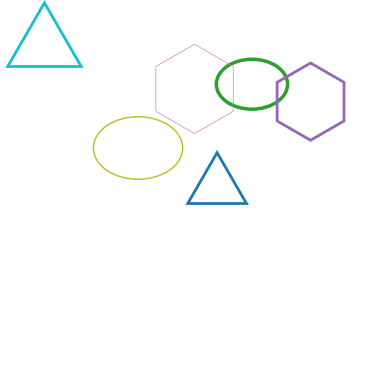[{"shape": "triangle", "thickness": 2, "radius": 0.44, "center": [0.564, 0.515]}, {"shape": "oval", "thickness": 2.5, "radius": 0.46, "center": [0.654, 0.781]}, {"shape": "hexagon", "thickness": 2, "radius": 0.5, "center": [0.807, 0.736]}, {"shape": "hexagon", "thickness": 0.5, "radius": 0.58, "center": [0.505, 0.769]}, {"shape": "oval", "thickness": 1, "radius": 0.58, "center": [0.359, 0.616]}, {"shape": "triangle", "thickness": 2, "radius": 0.55, "center": [0.115, 0.882]}]